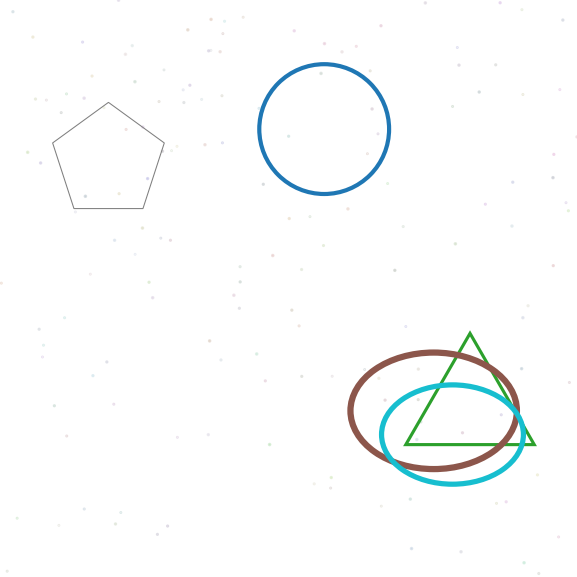[{"shape": "circle", "thickness": 2, "radius": 0.56, "center": [0.561, 0.776]}, {"shape": "triangle", "thickness": 1.5, "radius": 0.64, "center": [0.814, 0.293]}, {"shape": "oval", "thickness": 3, "radius": 0.72, "center": [0.751, 0.288]}, {"shape": "pentagon", "thickness": 0.5, "radius": 0.51, "center": [0.188, 0.72]}, {"shape": "oval", "thickness": 2.5, "radius": 0.61, "center": [0.784, 0.247]}]